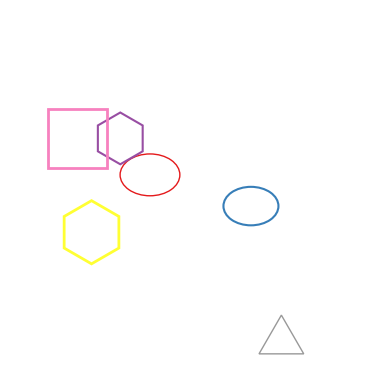[{"shape": "oval", "thickness": 1, "radius": 0.39, "center": [0.39, 0.546]}, {"shape": "oval", "thickness": 1.5, "radius": 0.36, "center": [0.652, 0.465]}, {"shape": "hexagon", "thickness": 1.5, "radius": 0.34, "center": [0.312, 0.641]}, {"shape": "hexagon", "thickness": 2, "radius": 0.41, "center": [0.238, 0.397]}, {"shape": "square", "thickness": 2, "radius": 0.38, "center": [0.202, 0.64]}, {"shape": "triangle", "thickness": 1, "radius": 0.34, "center": [0.731, 0.114]}]